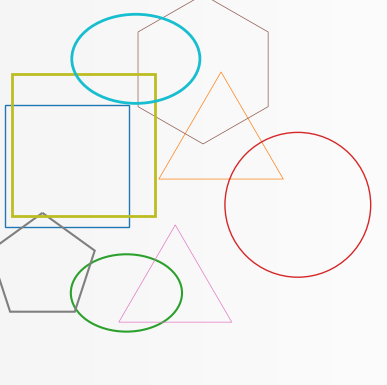[{"shape": "square", "thickness": 1, "radius": 0.8, "center": [0.173, 0.569]}, {"shape": "triangle", "thickness": 0.5, "radius": 0.93, "center": [0.57, 0.628]}, {"shape": "oval", "thickness": 1.5, "radius": 0.72, "center": [0.326, 0.239]}, {"shape": "circle", "thickness": 1, "radius": 0.94, "center": [0.769, 0.468]}, {"shape": "hexagon", "thickness": 0.5, "radius": 0.97, "center": [0.524, 0.82]}, {"shape": "triangle", "thickness": 0.5, "radius": 0.84, "center": [0.452, 0.247]}, {"shape": "pentagon", "thickness": 1.5, "radius": 0.71, "center": [0.11, 0.305]}, {"shape": "square", "thickness": 2, "radius": 0.92, "center": [0.215, 0.624]}, {"shape": "oval", "thickness": 2, "radius": 0.83, "center": [0.351, 0.847]}]